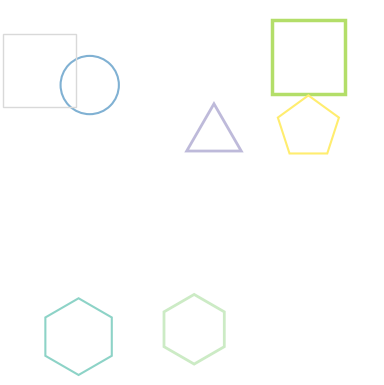[{"shape": "hexagon", "thickness": 1.5, "radius": 0.5, "center": [0.204, 0.126]}, {"shape": "triangle", "thickness": 2, "radius": 0.41, "center": [0.556, 0.649]}, {"shape": "circle", "thickness": 1.5, "radius": 0.38, "center": [0.233, 0.779]}, {"shape": "square", "thickness": 2.5, "radius": 0.48, "center": [0.801, 0.853]}, {"shape": "square", "thickness": 1, "radius": 0.47, "center": [0.102, 0.817]}, {"shape": "hexagon", "thickness": 2, "radius": 0.45, "center": [0.504, 0.145]}, {"shape": "pentagon", "thickness": 1.5, "radius": 0.42, "center": [0.801, 0.669]}]